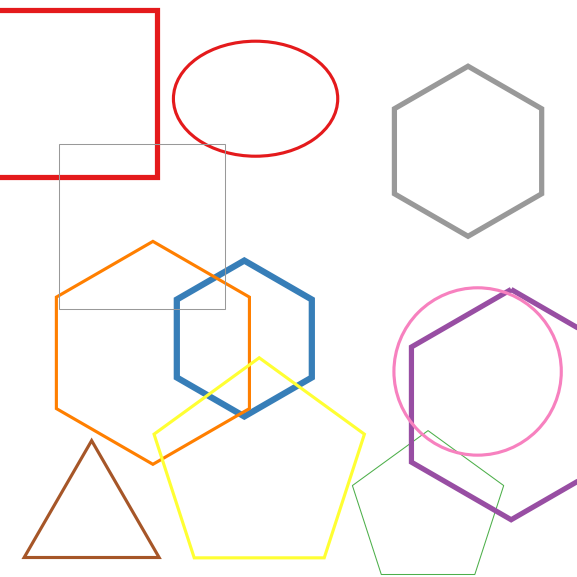[{"shape": "square", "thickness": 2.5, "radius": 0.72, "center": [0.127, 0.837]}, {"shape": "oval", "thickness": 1.5, "radius": 0.71, "center": [0.443, 0.828]}, {"shape": "hexagon", "thickness": 3, "radius": 0.67, "center": [0.423, 0.413]}, {"shape": "pentagon", "thickness": 0.5, "radius": 0.69, "center": [0.741, 0.116]}, {"shape": "hexagon", "thickness": 2.5, "radius": 1.0, "center": [0.885, 0.299]}, {"shape": "hexagon", "thickness": 1.5, "radius": 0.97, "center": [0.265, 0.388]}, {"shape": "pentagon", "thickness": 1.5, "radius": 0.96, "center": [0.449, 0.188]}, {"shape": "triangle", "thickness": 1.5, "radius": 0.67, "center": [0.159, 0.101]}, {"shape": "circle", "thickness": 1.5, "radius": 0.72, "center": [0.827, 0.356]}, {"shape": "hexagon", "thickness": 2.5, "radius": 0.74, "center": [0.81, 0.737]}, {"shape": "square", "thickness": 0.5, "radius": 0.72, "center": [0.246, 0.607]}]